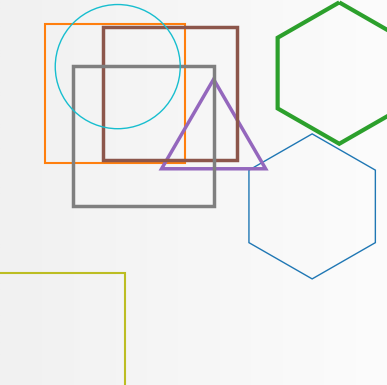[{"shape": "hexagon", "thickness": 1, "radius": 0.94, "center": [0.806, 0.464]}, {"shape": "square", "thickness": 1.5, "radius": 0.9, "center": [0.296, 0.758]}, {"shape": "hexagon", "thickness": 3, "radius": 0.92, "center": [0.876, 0.81]}, {"shape": "triangle", "thickness": 2.5, "radius": 0.78, "center": [0.551, 0.639]}, {"shape": "square", "thickness": 2.5, "radius": 0.86, "center": [0.438, 0.757]}, {"shape": "square", "thickness": 2.5, "radius": 0.91, "center": [0.37, 0.648]}, {"shape": "square", "thickness": 1.5, "radius": 0.86, "center": [0.15, 0.117]}, {"shape": "circle", "thickness": 1, "radius": 0.81, "center": [0.304, 0.827]}]